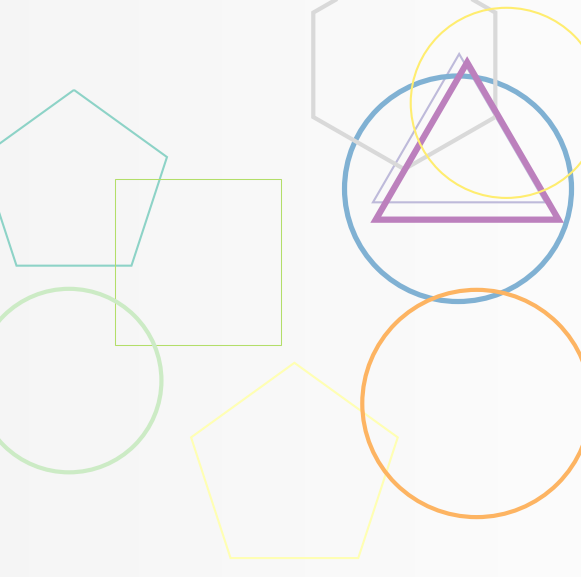[{"shape": "pentagon", "thickness": 1, "radius": 0.84, "center": [0.127, 0.675]}, {"shape": "pentagon", "thickness": 1, "radius": 0.93, "center": [0.507, 0.184]}, {"shape": "triangle", "thickness": 1, "radius": 0.86, "center": [0.79, 0.734]}, {"shape": "circle", "thickness": 2.5, "radius": 0.98, "center": [0.788, 0.672]}, {"shape": "circle", "thickness": 2, "radius": 0.98, "center": [0.82, 0.3]}, {"shape": "square", "thickness": 0.5, "radius": 0.72, "center": [0.341, 0.546]}, {"shape": "hexagon", "thickness": 2, "radius": 0.9, "center": [0.696, 0.887]}, {"shape": "triangle", "thickness": 3, "radius": 0.91, "center": [0.804, 0.71]}, {"shape": "circle", "thickness": 2, "radius": 0.79, "center": [0.119, 0.34]}, {"shape": "circle", "thickness": 1, "radius": 0.82, "center": [0.871, 0.821]}]